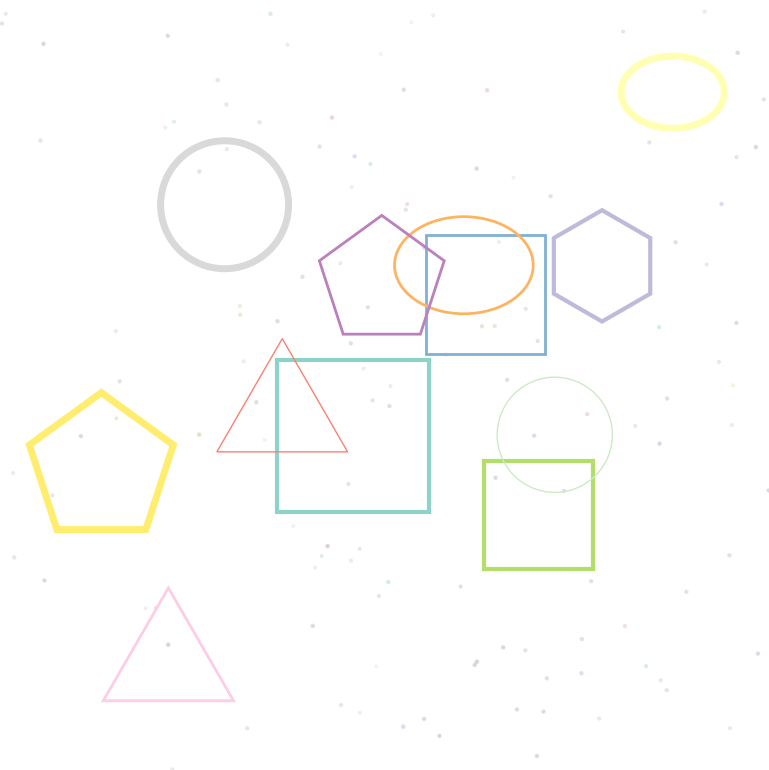[{"shape": "square", "thickness": 1.5, "radius": 0.49, "center": [0.458, 0.433]}, {"shape": "oval", "thickness": 2.5, "radius": 0.34, "center": [0.874, 0.88]}, {"shape": "hexagon", "thickness": 1.5, "radius": 0.36, "center": [0.782, 0.655]}, {"shape": "triangle", "thickness": 0.5, "radius": 0.49, "center": [0.367, 0.462]}, {"shape": "square", "thickness": 1, "radius": 0.38, "center": [0.63, 0.618]}, {"shape": "oval", "thickness": 1, "radius": 0.45, "center": [0.602, 0.656]}, {"shape": "square", "thickness": 1.5, "radius": 0.35, "center": [0.699, 0.331]}, {"shape": "triangle", "thickness": 1, "radius": 0.49, "center": [0.219, 0.139]}, {"shape": "circle", "thickness": 2.5, "radius": 0.42, "center": [0.292, 0.734]}, {"shape": "pentagon", "thickness": 1, "radius": 0.43, "center": [0.496, 0.635]}, {"shape": "circle", "thickness": 0.5, "radius": 0.37, "center": [0.72, 0.435]}, {"shape": "pentagon", "thickness": 2.5, "radius": 0.49, "center": [0.132, 0.392]}]